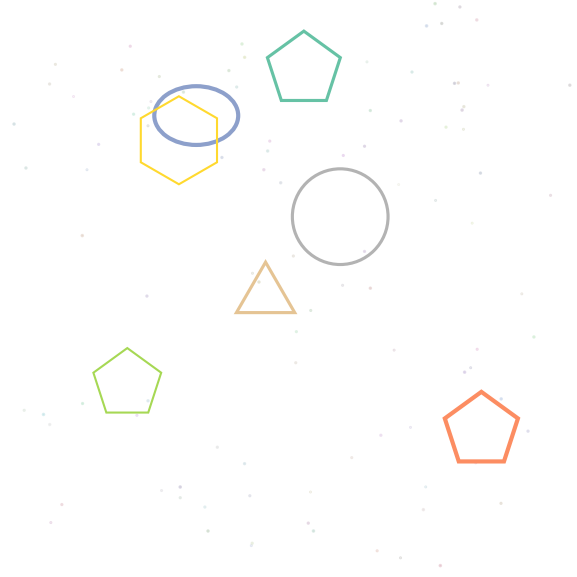[{"shape": "pentagon", "thickness": 1.5, "radius": 0.33, "center": [0.526, 0.879]}, {"shape": "pentagon", "thickness": 2, "radius": 0.33, "center": [0.834, 0.254]}, {"shape": "oval", "thickness": 2, "radius": 0.36, "center": [0.34, 0.799]}, {"shape": "pentagon", "thickness": 1, "radius": 0.31, "center": [0.22, 0.335]}, {"shape": "hexagon", "thickness": 1, "radius": 0.38, "center": [0.31, 0.756]}, {"shape": "triangle", "thickness": 1.5, "radius": 0.29, "center": [0.46, 0.487]}, {"shape": "circle", "thickness": 1.5, "radius": 0.41, "center": [0.589, 0.624]}]